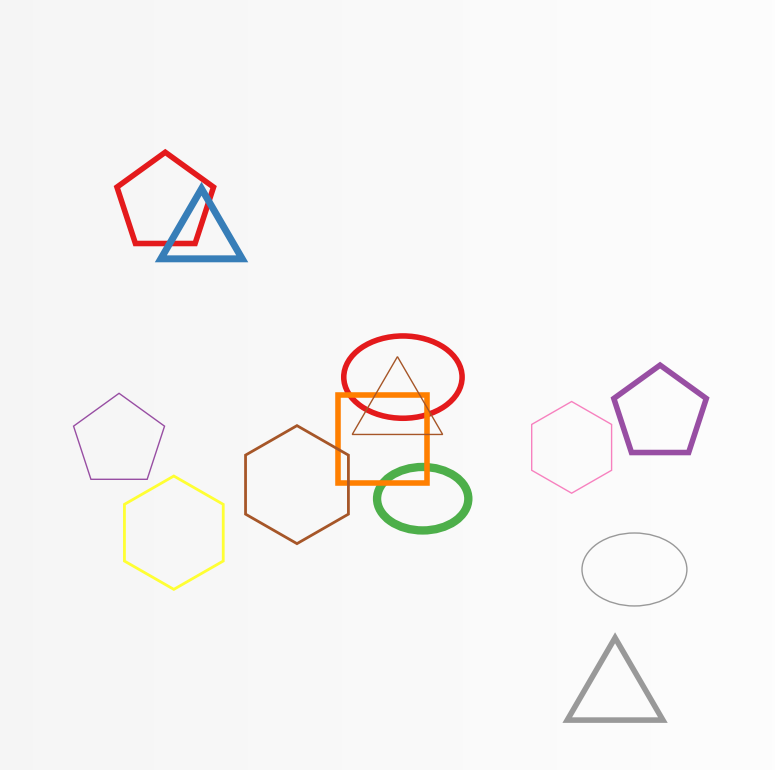[{"shape": "oval", "thickness": 2, "radius": 0.38, "center": [0.52, 0.51]}, {"shape": "pentagon", "thickness": 2, "radius": 0.33, "center": [0.213, 0.737]}, {"shape": "triangle", "thickness": 2.5, "radius": 0.3, "center": [0.26, 0.694]}, {"shape": "oval", "thickness": 3, "radius": 0.29, "center": [0.545, 0.352]}, {"shape": "pentagon", "thickness": 0.5, "radius": 0.31, "center": [0.154, 0.427]}, {"shape": "pentagon", "thickness": 2, "radius": 0.31, "center": [0.852, 0.463]}, {"shape": "square", "thickness": 2, "radius": 0.29, "center": [0.494, 0.429]}, {"shape": "hexagon", "thickness": 1, "radius": 0.37, "center": [0.224, 0.308]}, {"shape": "hexagon", "thickness": 1, "radius": 0.38, "center": [0.383, 0.371]}, {"shape": "triangle", "thickness": 0.5, "radius": 0.34, "center": [0.513, 0.469]}, {"shape": "hexagon", "thickness": 0.5, "radius": 0.3, "center": [0.738, 0.419]}, {"shape": "oval", "thickness": 0.5, "radius": 0.34, "center": [0.819, 0.26]}, {"shape": "triangle", "thickness": 2, "radius": 0.36, "center": [0.794, 0.1]}]